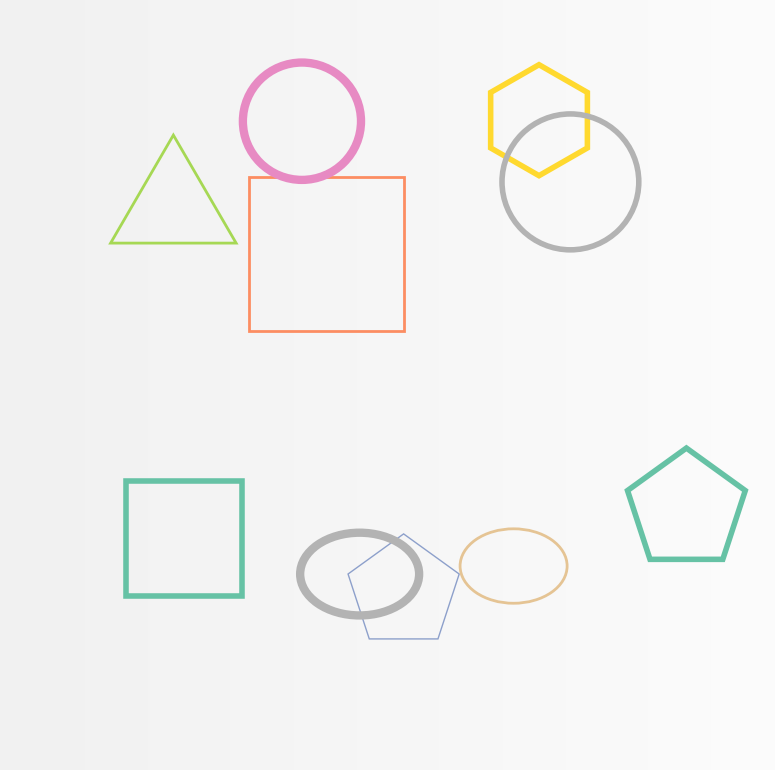[{"shape": "square", "thickness": 2, "radius": 0.37, "center": [0.238, 0.301]}, {"shape": "pentagon", "thickness": 2, "radius": 0.4, "center": [0.886, 0.338]}, {"shape": "square", "thickness": 1, "radius": 0.5, "center": [0.421, 0.67]}, {"shape": "pentagon", "thickness": 0.5, "radius": 0.38, "center": [0.521, 0.231]}, {"shape": "circle", "thickness": 3, "radius": 0.38, "center": [0.39, 0.843]}, {"shape": "triangle", "thickness": 1, "radius": 0.47, "center": [0.224, 0.731]}, {"shape": "hexagon", "thickness": 2, "radius": 0.36, "center": [0.696, 0.844]}, {"shape": "oval", "thickness": 1, "radius": 0.35, "center": [0.663, 0.265]}, {"shape": "circle", "thickness": 2, "radius": 0.44, "center": [0.736, 0.764]}, {"shape": "oval", "thickness": 3, "radius": 0.38, "center": [0.464, 0.254]}]